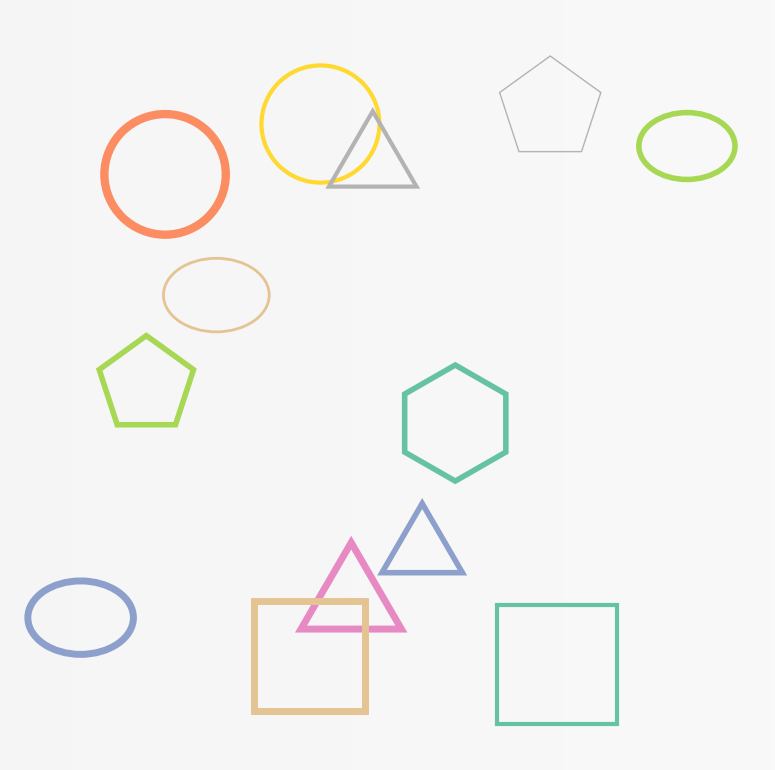[{"shape": "square", "thickness": 1.5, "radius": 0.39, "center": [0.719, 0.137]}, {"shape": "hexagon", "thickness": 2, "radius": 0.38, "center": [0.587, 0.451]}, {"shape": "circle", "thickness": 3, "radius": 0.39, "center": [0.213, 0.774]}, {"shape": "oval", "thickness": 2.5, "radius": 0.34, "center": [0.104, 0.198]}, {"shape": "triangle", "thickness": 2, "radius": 0.3, "center": [0.545, 0.286]}, {"shape": "triangle", "thickness": 2.5, "radius": 0.37, "center": [0.453, 0.22]}, {"shape": "oval", "thickness": 2, "radius": 0.31, "center": [0.886, 0.81]}, {"shape": "pentagon", "thickness": 2, "radius": 0.32, "center": [0.189, 0.5]}, {"shape": "circle", "thickness": 1.5, "radius": 0.38, "center": [0.413, 0.839]}, {"shape": "square", "thickness": 2.5, "radius": 0.36, "center": [0.4, 0.148]}, {"shape": "oval", "thickness": 1, "radius": 0.34, "center": [0.279, 0.617]}, {"shape": "triangle", "thickness": 1.5, "radius": 0.33, "center": [0.481, 0.79]}, {"shape": "pentagon", "thickness": 0.5, "radius": 0.34, "center": [0.71, 0.859]}]